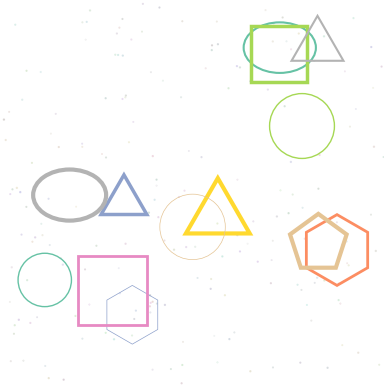[{"shape": "circle", "thickness": 1, "radius": 0.35, "center": [0.116, 0.273]}, {"shape": "oval", "thickness": 1.5, "radius": 0.47, "center": [0.727, 0.876]}, {"shape": "hexagon", "thickness": 2, "radius": 0.46, "center": [0.875, 0.351]}, {"shape": "triangle", "thickness": 2.5, "radius": 0.34, "center": [0.322, 0.477]}, {"shape": "hexagon", "thickness": 0.5, "radius": 0.38, "center": [0.344, 0.182]}, {"shape": "square", "thickness": 2, "radius": 0.45, "center": [0.292, 0.246]}, {"shape": "circle", "thickness": 1, "radius": 0.42, "center": [0.784, 0.673]}, {"shape": "square", "thickness": 2.5, "radius": 0.36, "center": [0.725, 0.86]}, {"shape": "triangle", "thickness": 3, "radius": 0.48, "center": [0.566, 0.441]}, {"shape": "circle", "thickness": 0.5, "radius": 0.43, "center": [0.5, 0.411]}, {"shape": "pentagon", "thickness": 3, "radius": 0.39, "center": [0.827, 0.367]}, {"shape": "triangle", "thickness": 1.5, "radius": 0.39, "center": [0.825, 0.881]}, {"shape": "oval", "thickness": 3, "radius": 0.47, "center": [0.181, 0.493]}]